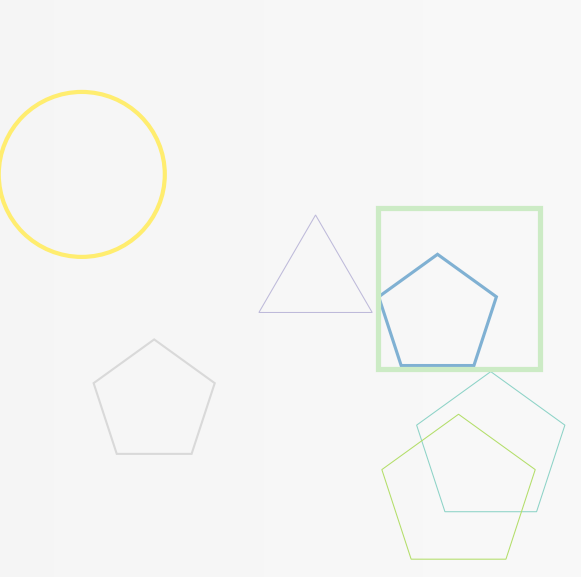[{"shape": "pentagon", "thickness": 0.5, "radius": 0.67, "center": [0.844, 0.222]}, {"shape": "triangle", "thickness": 0.5, "radius": 0.56, "center": [0.543, 0.514]}, {"shape": "pentagon", "thickness": 1.5, "radius": 0.53, "center": [0.753, 0.452]}, {"shape": "pentagon", "thickness": 0.5, "radius": 0.69, "center": [0.789, 0.143]}, {"shape": "pentagon", "thickness": 1, "radius": 0.55, "center": [0.265, 0.302]}, {"shape": "square", "thickness": 2.5, "radius": 0.7, "center": [0.79, 0.499]}, {"shape": "circle", "thickness": 2, "radius": 0.71, "center": [0.141, 0.697]}]